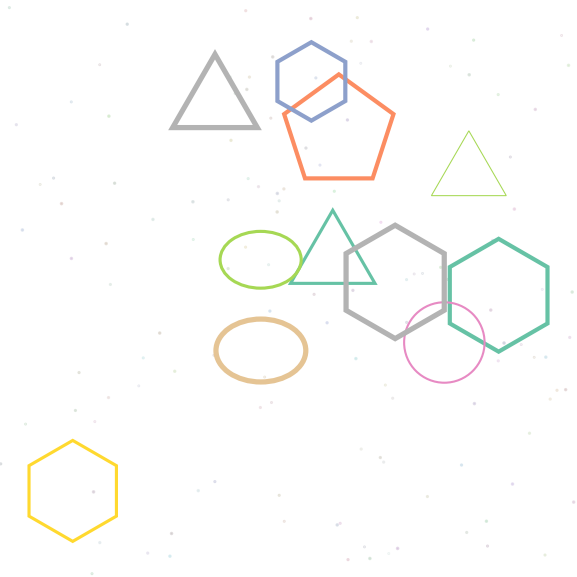[{"shape": "hexagon", "thickness": 2, "radius": 0.49, "center": [0.863, 0.488]}, {"shape": "triangle", "thickness": 1.5, "radius": 0.42, "center": [0.576, 0.551]}, {"shape": "pentagon", "thickness": 2, "radius": 0.5, "center": [0.587, 0.771]}, {"shape": "hexagon", "thickness": 2, "radius": 0.34, "center": [0.539, 0.858]}, {"shape": "circle", "thickness": 1, "radius": 0.35, "center": [0.769, 0.406]}, {"shape": "triangle", "thickness": 0.5, "radius": 0.37, "center": [0.812, 0.698]}, {"shape": "oval", "thickness": 1.5, "radius": 0.35, "center": [0.451, 0.549]}, {"shape": "hexagon", "thickness": 1.5, "radius": 0.44, "center": [0.126, 0.149]}, {"shape": "oval", "thickness": 2.5, "radius": 0.39, "center": [0.452, 0.392]}, {"shape": "triangle", "thickness": 2.5, "radius": 0.42, "center": [0.372, 0.821]}, {"shape": "hexagon", "thickness": 2.5, "radius": 0.49, "center": [0.684, 0.511]}]